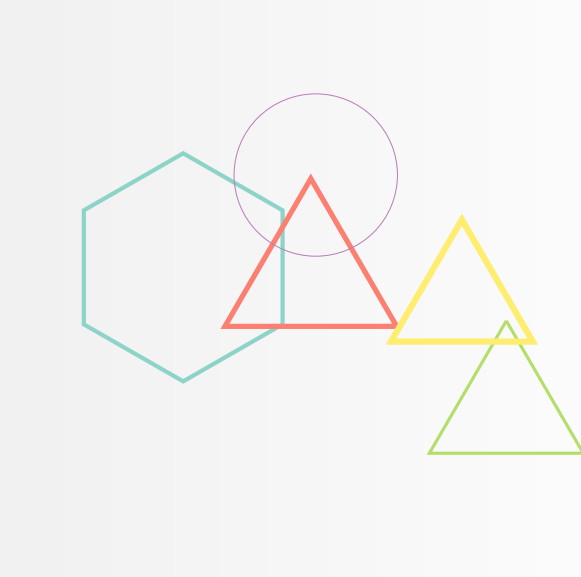[{"shape": "hexagon", "thickness": 2, "radius": 0.99, "center": [0.315, 0.536]}, {"shape": "triangle", "thickness": 2.5, "radius": 0.85, "center": [0.535, 0.519]}, {"shape": "triangle", "thickness": 1.5, "radius": 0.76, "center": [0.871, 0.291]}, {"shape": "circle", "thickness": 0.5, "radius": 0.7, "center": [0.543, 0.696]}, {"shape": "triangle", "thickness": 3, "radius": 0.7, "center": [0.795, 0.478]}]